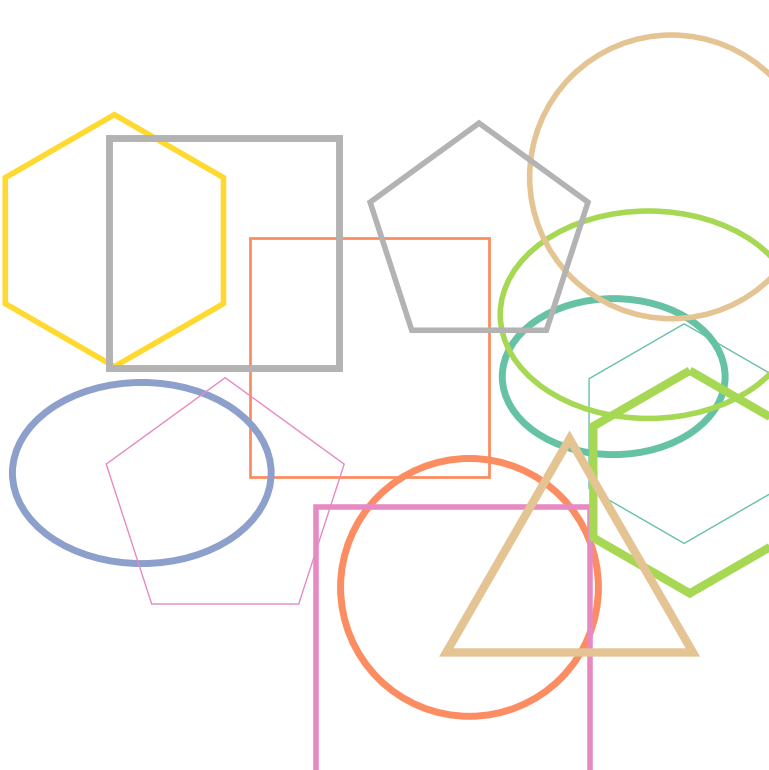[{"shape": "hexagon", "thickness": 0.5, "radius": 0.71, "center": [0.888, 0.437]}, {"shape": "oval", "thickness": 2.5, "radius": 0.72, "center": [0.797, 0.511]}, {"shape": "circle", "thickness": 2.5, "radius": 0.84, "center": [0.61, 0.237]}, {"shape": "square", "thickness": 1, "radius": 0.78, "center": [0.48, 0.536]}, {"shape": "oval", "thickness": 2.5, "radius": 0.84, "center": [0.184, 0.386]}, {"shape": "pentagon", "thickness": 0.5, "radius": 0.81, "center": [0.292, 0.347]}, {"shape": "square", "thickness": 2, "radius": 0.89, "center": [0.588, 0.164]}, {"shape": "hexagon", "thickness": 3, "radius": 0.72, "center": [0.896, 0.374]}, {"shape": "oval", "thickness": 2, "radius": 0.96, "center": [0.842, 0.591]}, {"shape": "hexagon", "thickness": 2, "radius": 0.82, "center": [0.149, 0.688]}, {"shape": "circle", "thickness": 2, "radius": 0.92, "center": [0.872, 0.77]}, {"shape": "triangle", "thickness": 3, "radius": 0.92, "center": [0.74, 0.245]}, {"shape": "square", "thickness": 2.5, "radius": 0.75, "center": [0.291, 0.671]}, {"shape": "pentagon", "thickness": 2, "radius": 0.74, "center": [0.622, 0.691]}]